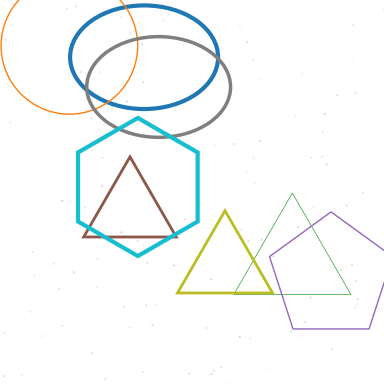[{"shape": "oval", "thickness": 3, "radius": 0.96, "center": [0.374, 0.851]}, {"shape": "circle", "thickness": 1, "radius": 0.89, "center": [0.18, 0.881]}, {"shape": "triangle", "thickness": 0.5, "radius": 0.88, "center": [0.759, 0.323]}, {"shape": "pentagon", "thickness": 1, "radius": 0.84, "center": [0.86, 0.282]}, {"shape": "triangle", "thickness": 2, "radius": 0.69, "center": [0.338, 0.454]}, {"shape": "oval", "thickness": 2.5, "radius": 0.93, "center": [0.412, 0.774]}, {"shape": "triangle", "thickness": 2, "radius": 0.71, "center": [0.584, 0.31]}, {"shape": "hexagon", "thickness": 3, "radius": 0.9, "center": [0.358, 0.514]}]